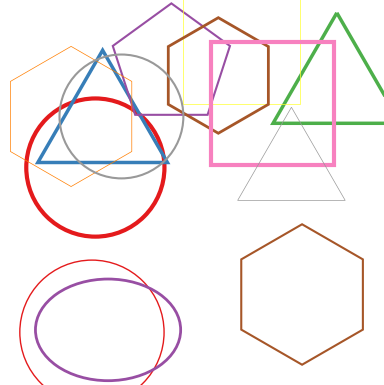[{"shape": "circle", "thickness": 1, "radius": 0.94, "center": [0.239, 0.137]}, {"shape": "circle", "thickness": 3, "radius": 0.9, "center": [0.248, 0.565]}, {"shape": "triangle", "thickness": 2.5, "radius": 0.97, "center": [0.267, 0.675]}, {"shape": "triangle", "thickness": 2.5, "radius": 0.96, "center": [0.875, 0.775]}, {"shape": "pentagon", "thickness": 1.5, "radius": 0.8, "center": [0.445, 0.831]}, {"shape": "oval", "thickness": 2, "radius": 0.94, "center": [0.281, 0.143]}, {"shape": "hexagon", "thickness": 0.5, "radius": 0.91, "center": [0.185, 0.698]}, {"shape": "square", "thickness": 0.5, "radius": 0.76, "center": [0.627, 0.883]}, {"shape": "hexagon", "thickness": 2, "radius": 0.75, "center": [0.567, 0.804]}, {"shape": "hexagon", "thickness": 1.5, "radius": 0.91, "center": [0.785, 0.235]}, {"shape": "square", "thickness": 3, "radius": 0.8, "center": [0.708, 0.731]}, {"shape": "circle", "thickness": 1.5, "radius": 0.8, "center": [0.315, 0.698]}, {"shape": "triangle", "thickness": 0.5, "radius": 0.81, "center": [0.757, 0.56]}]